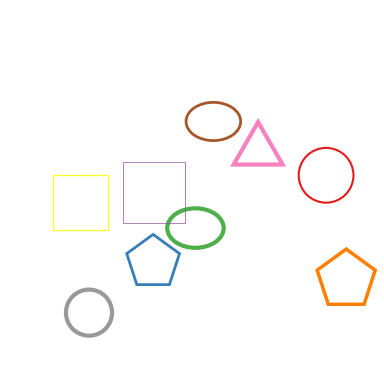[{"shape": "circle", "thickness": 1.5, "radius": 0.36, "center": [0.847, 0.545]}, {"shape": "pentagon", "thickness": 2, "radius": 0.36, "center": [0.398, 0.319]}, {"shape": "oval", "thickness": 3, "radius": 0.37, "center": [0.508, 0.408]}, {"shape": "square", "thickness": 0.5, "radius": 0.4, "center": [0.4, 0.5]}, {"shape": "pentagon", "thickness": 2.5, "radius": 0.4, "center": [0.899, 0.274]}, {"shape": "square", "thickness": 1, "radius": 0.35, "center": [0.209, 0.474]}, {"shape": "oval", "thickness": 2, "radius": 0.35, "center": [0.554, 0.684]}, {"shape": "triangle", "thickness": 3, "radius": 0.37, "center": [0.67, 0.609]}, {"shape": "circle", "thickness": 3, "radius": 0.3, "center": [0.231, 0.188]}]